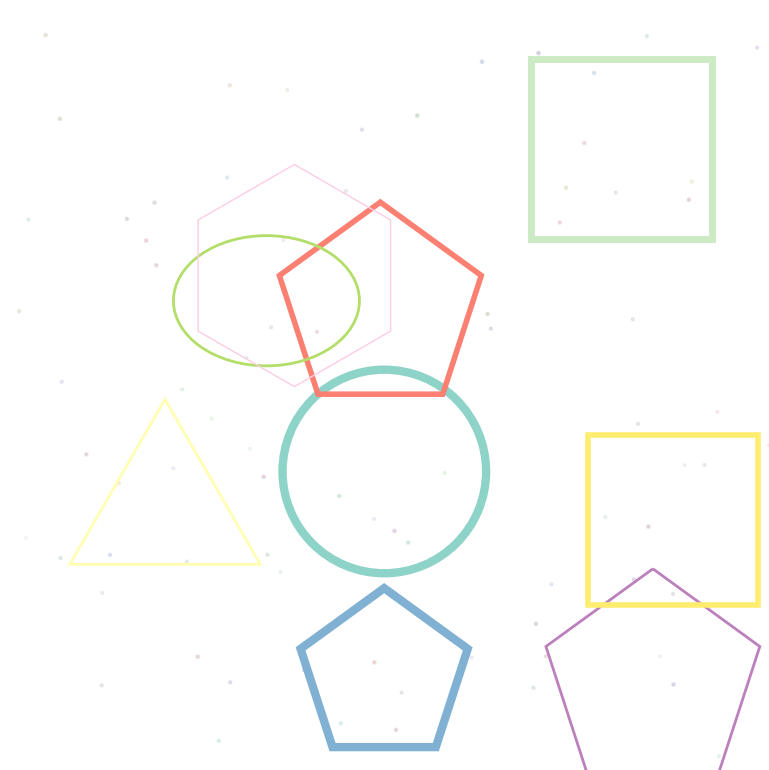[{"shape": "circle", "thickness": 3, "radius": 0.66, "center": [0.499, 0.388]}, {"shape": "triangle", "thickness": 1, "radius": 0.71, "center": [0.214, 0.339]}, {"shape": "pentagon", "thickness": 2, "radius": 0.69, "center": [0.494, 0.6]}, {"shape": "pentagon", "thickness": 3, "radius": 0.57, "center": [0.499, 0.122]}, {"shape": "oval", "thickness": 1, "radius": 0.6, "center": [0.346, 0.609]}, {"shape": "hexagon", "thickness": 0.5, "radius": 0.72, "center": [0.382, 0.642]}, {"shape": "pentagon", "thickness": 1, "radius": 0.73, "center": [0.848, 0.115]}, {"shape": "square", "thickness": 2.5, "radius": 0.59, "center": [0.807, 0.807]}, {"shape": "square", "thickness": 2, "radius": 0.55, "center": [0.874, 0.324]}]